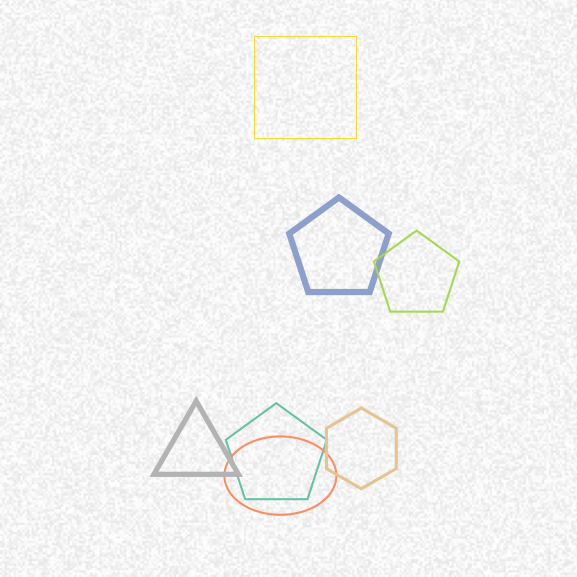[{"shape": "pentagon", "thickness": 1, "radius": 0.46, "center": [0.478, 0.209]}, {"shape": "oval", "thickness": 1, "radius": 0.48, "center": [0.486, 0.176]}, {"shape": "pentagon", "thickness": 3, "radius": 0.45, "center": [0.587, 0.567]}, {"shape": "pentagon", "thickness": 1, "radius": 0.39, "center": [0.721, 0.522]}, {"shape": "square", "thickness": 0.5, "radius": 0.44, "center": [0.529, 0.849]}, {"shape": "hexagon", "thickness": 1.5, "radius": 0.35, "center": [0.626, 0.223]}, {"shape": "triangle", "thickness": 2.5, "radius": 0.42, "center": [0.34, 0.22]}]